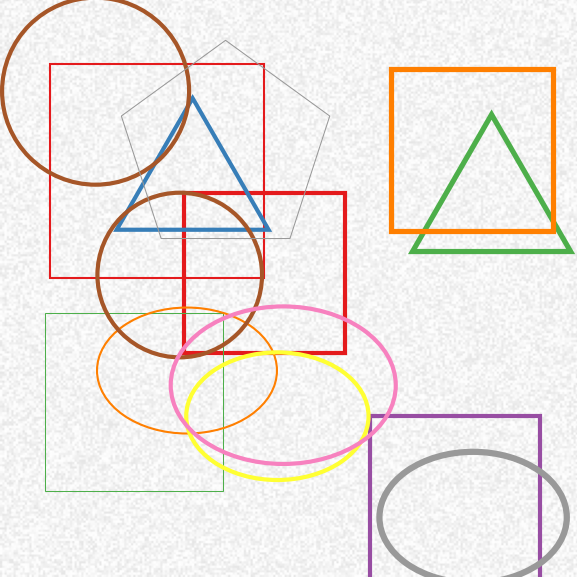[{"shape": "square", "thickness": 1, "radius": 0.93, "center": [0.271, 0.703]}, {"shape": "square", "thickness": 2, "radius": 0.69, "center": [0.458, 0.526]}, {"shape": "triangle", "thickness": 2, "radius": 0.76, "center": [0.334, 0.677]}, {"shape": "triangle", "thickness": 2.5, "radius": 0.79, "center": [0.851, 0.643]}, {"shape": "square", "thickness": 0.5, "radius": 0.77, "center": [0.232, 0.303]}, {"shape": "square", "thickness": 2, "radius": 0.73, "center": [0.787, 0.132]}, {"shape": "oval", "thickness": 1, "radius": 0.78, "center": [0.324, 0.358]}, {"shape": "square", "thickness": 2.5, "radius": 0.7, "center": [0.817, 0.739]}, {"shape": "oval", "thickness": 2, "radius": 0.79, "center": [0.48, 0.278]}, {"shape": "circle", "thickness": 2, "radius": 0.81, "center": [0.166, 0.841]}, {"shape": "circle", "thickness": 2, "radius": 0.71, "center": [0.311, 0.523]}, {"shape": "oval", "thickness": 2, "radius": 0.97, "center": [0.49, 0.332]}, {"shape": "oval", "thickness": 3, "radius": 0.81, "center": [0.819, 0.103]}, {"shape": "pentagon", "thickness": 0.5, "radius": 0.95, "center": [0.391, 0.74]}]